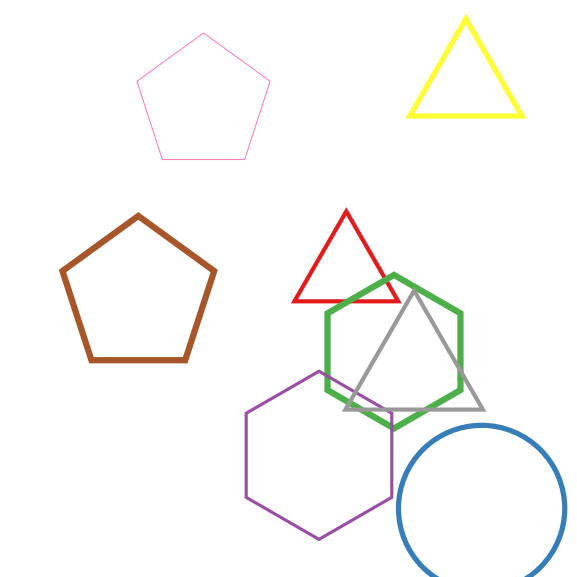[{"shape": "triangle", "thickness": 2, "radius": 0.52, "center": [0.6, 0.529]}, {"shape": "circle", "thickness": 2.5, "radius": 0.72, "center": [0.834, 0.119]}, {"shape": "hexagon", "thickness": 3, "radius": 0.66, "center": [0.682, 0.39]}, {"shape": "hexagon", "thickness": 1.5, "radius": 0.73, "center": [0.552, 0.211]}, {"shape": "triangle", "thickness": 2.5, "radius": 0.56, "center": [0.807, 0.854]}, {"shape": "pentagon", "thickness": 3, "radius": 0.69, "center": [0.24, 0.487]}, {"shape": "pentagon", "thickness": 0.5, "radius": 0.61, "center": [0.352, 0.821]}, {"shape": "triangle", "thickness": 2, "radius": 0.69, "center": [0.717, 0.359]}]